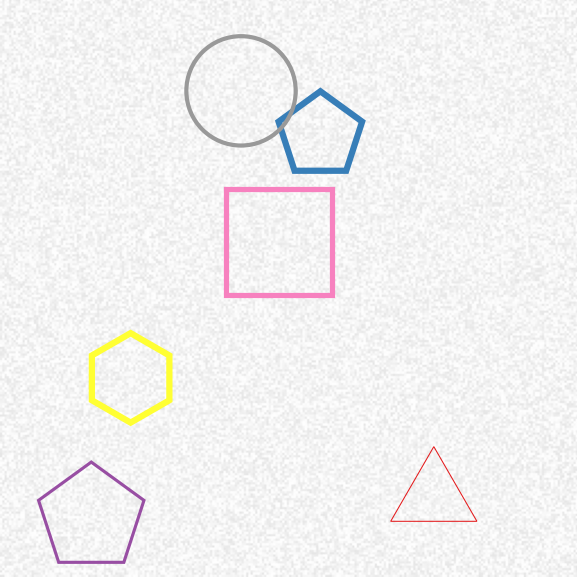[{"shape": "triangle", "thickness": 0.5, "radius": 0.43, "center": [0.751, 0.14]}, {"shape": "pentagon", "thickness": 3, "radius": 0.38, "center": [0.555, 0.765]}, {"shape": "pentagon", "thickness": 1.5, "radius": 0.48, "center": [0.158, 0.103]}, {"shape": "hexagon", "thickness": 3, "radius": 0.39, "center": [0.226, 0.345]}, {"shape": "square", "thickness": 2.5, "radius": 0.46, "center": [0.483, 0.58]}, {"shape": "circle", "thickness": 2, "radius": 0.47, "center": [0.417, 0.842]}]